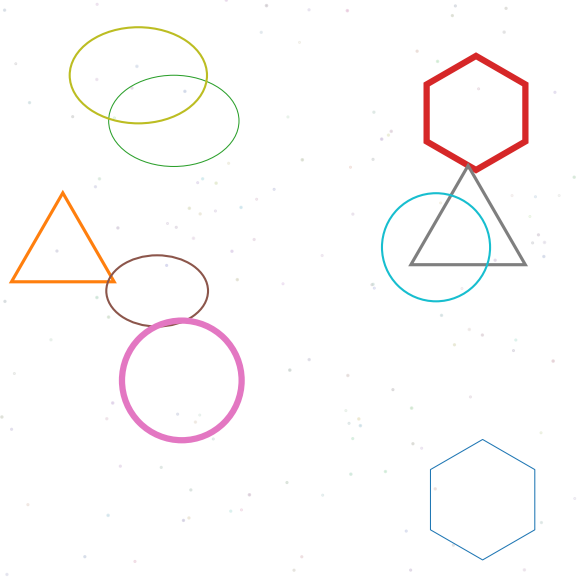[{"shape": "hexagon", "thickness": 0.5, "radius": 0.52, "center": [0.836, 0.134]}, {"shape": "triangle", "thickness": 1.5, "radius": 0.51, "center": [0.109, 0.563]}, {"shape": "oval", "thickness": 0.5, "radius": 0.56, "center": [0.301, 0.79]}, {"shape": "hexagon", "thickness": 3, "radius": 0.49, "center": [0.824, 0.804]}, {"shape": "oval", "thickness": 1, "radius": 0.44, "center": [0.272, 0.495]}, {"shape": "circle", "thickness": 3, "radius": 0.52, "center": [0.315, 0.34]}, {"shape": "triangle", "thickness": 1.5, "radius": 0.57, "center": [0.811, 0.598]}, {"shape": "oval", "thickness": 1, "radius": 0.59, "center": [0.24, 0.869]}, {"shape": "circle", "thickness": 1, "radius": 0.47, "center": [0.755, 0.571]}]